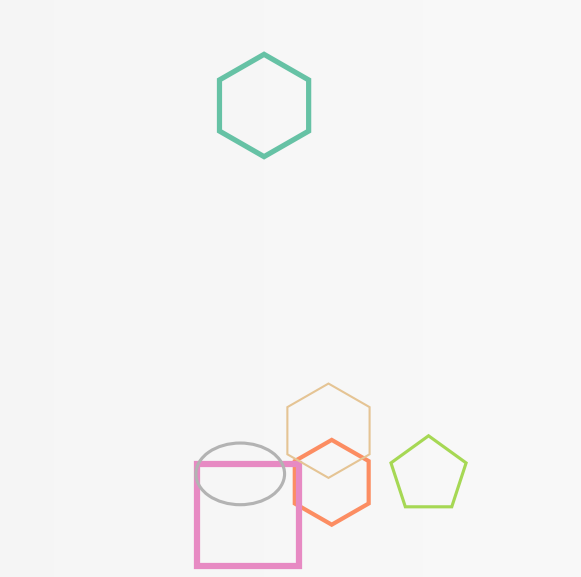[{"shape": "hexagon", "thickness": 2.5, "radius": 0.44, "center": [0.454, 0.816]}, {"shape": "hexagon", "thickness": 2, "radius": 0.37, "center": [0.571, 0.164]}, {"shape": "square", "thickness": 3, "radius": 0.44, "center": [0.427, 0.107]}, {"shape": "pentagon", "thickness": 1.5, "radius": 0.34, "center": [0.737, 0.177]}, {"shape": "hexagon", "thickness": 1, "radius": 0.41, "center": [0.565, 0.253]}, {"shape": "oval", "thickness": 1.5, "radius": 0.38, "center": [0.413, 0.179]}]